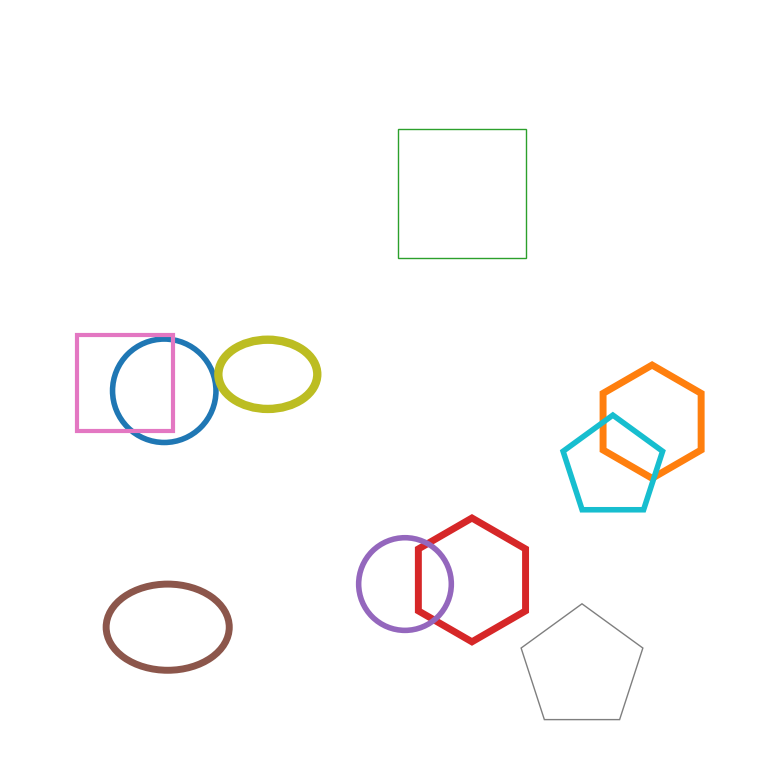[{"shape": "circle", "thickness": 2, "radius": 0.34, "center": [0.213, 0.493]}, {"shape": "hexagon", "thickness": 2.5, "radius": 0.37, "center": [0.847, 0.452]}, {"shape": "square", "thickness": 0.5, "radius": 0.42, "center": [0.6, 0.749]}, {"shape": "hexagon", "thickness": 2.5, "radius": 0.4, "center": [0.613, 0.247]}, {"shape": "circle", "thickness": 2, "radius": 0.3, "center": [0.526, 0.241]}, {"shape": "oval", "thickness": 2.5, "radius": 0.4, "center": [0.218, 0.185]}, {"shape": "square", "thickness": 1.5, "radius": 0.31, "center": [0.162, 0.503]}, {"shape": "pentagon", "thickness": 0.5, "radius": 0.42, "center": [0.756, 0.133]}, {"shape": "oval", "thickness": 3, "radius": 0.32, "center": [0.348, 0.514]}, {"shape": "pentagon", "thickness": 2, "radius": 0.34, "center": [0.796, 0.393]}]